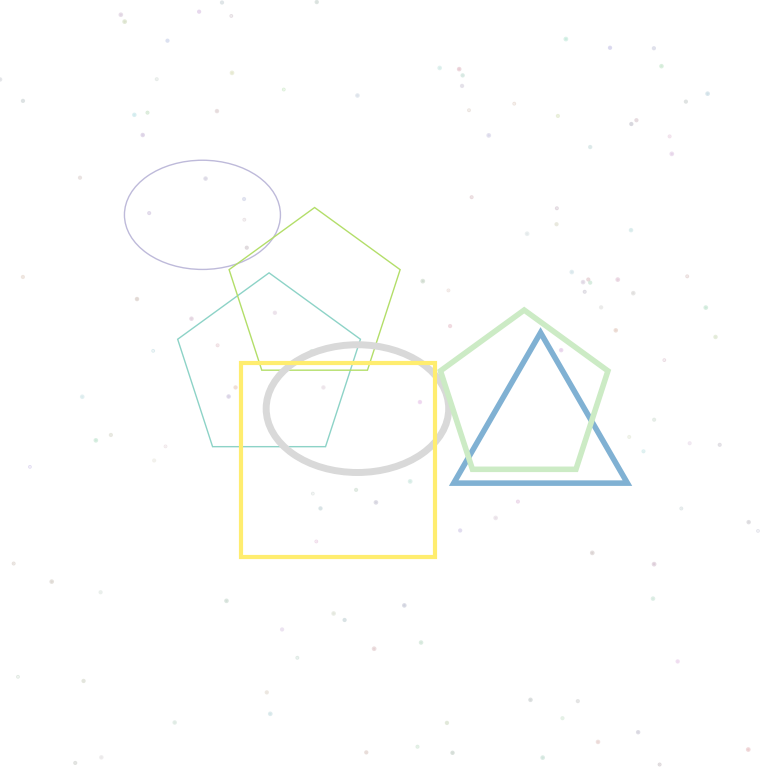[{"shape": "pentagon", "thickness": 0.5, "radius": 0.62, "center": [0.349, 0.521]}, {"shape": "oval", "thickness": 0.5, "radius": 0.51, "center": [0.263, 0.721]}, {"shape": "triangle", "thickness": 2, "radius": 0.65, "center": [0.702, 0.438]}, {"shape": "pentagon", "thickness": 0.5, "radius": 0.58, "center": [0.409, 0.614]}, {"shape": "oval", "thickness": 2.5, "radius": 0.59, "center": [0.464, 0.469]}, {"shape": "pentagon", "thickness": 2, "radius": 0.57, "center": [0.681, 0.483]}, {"shape": "square", "thickness": 1.5, "radius": 0.63, "center": [0.439, 0.403]}]